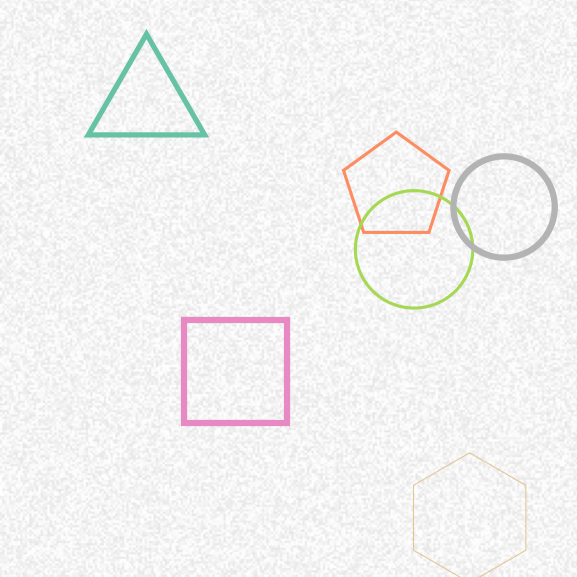[{"shape": "triangle", "thickness": 2.5, "radius": 0.58, "center": [0.254, 0.824]}, {"shape": "pentagon", "thickness": 1.5, "radius": 0.48, "center": [0.686, 0.674]}, {"shape": "square", "thickness": 3, "radius": 0.45, "center": [0.408, 0.356]}, {"shape": "circle", "thickness": 1.5, "radius": 0.51, "center": [0.717, 0.567]}, {"shape": "hexagon", "thickness": 0.5, "radius": 0.56, "center": [0.813, 0.103]}, {"shape": "circle", "thickness": 3, "radius": 0.44, "center": [0.873, 0.641]}]